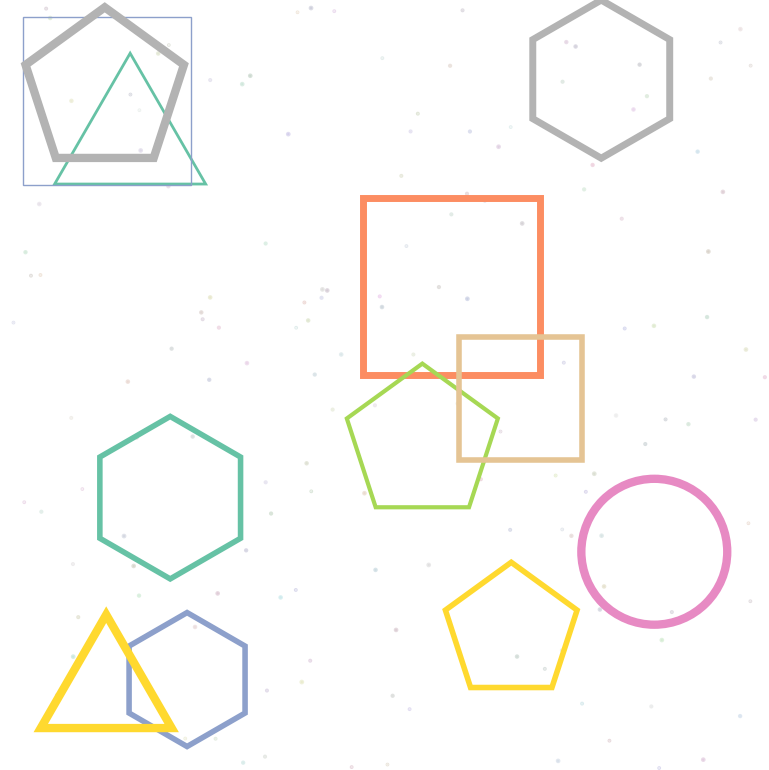[{"shape": "triangle", "thickness": 1, "radius": 0.57, "center": [0.169, 0.818]}, {"shape": "hexagon", "thickness": 2, "radius": 0.53, "center": [0.221, 0.354]}, {"shape": "square", "thickness": 2.5, "radius": 0.57, "center": [0.586, 0.628]}, {"shape": "square", "thickness": 0.5, "radius": 0.54, "center": [0.139, 0.869]}, {"shape": "hexagon", "thickness": 2, "radius": 0.43, "center": [0.243, 0.117]}, {"shape": "circle", "thickness": 3, "radius": 0.47, "center": [0.85, 0.283]}, {"shape": "pentagon", "thickness": 1.5, "radius": 0.52, "center": [0.548, 0.425]}, {"shape": "triangle", "thickness": 3, "radius": 0.49, "center": [0.138, 0.104]}, {"shape": "pentagon", "thickness": 2, "radius": 0.45, "center": [0.664, 0.18]}, {"shape": "square", "thickness": 2, "radius": 0.4, "center": [0.676, 0.482]}, {"shape": "pentagon", "thickness": 3, "radius": 0.54, "center": [0.136, 0.882]}, {"shape": "hexagon", "thickness": 2.5, "radius": 0.51, "center": [0.781, 0.897]}]